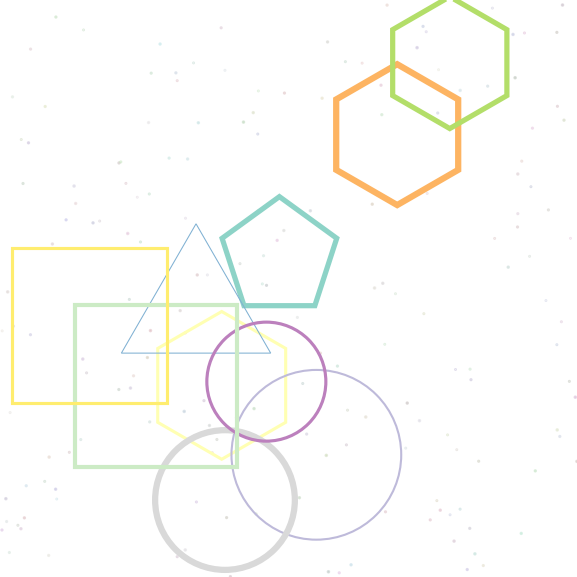[{"shape": "pentagon", "thickness": 2.5, "radius": 0.52, "center": [0.484, 0.554]}, {"shape": "hexagon", "thickness": 1.5, "radius": 0.64, "center": [0.384, 0.332]}, {"shape": "circle", "thickness": 1, "radius": 0.73, "center": [0.548, 0.212]}, {"shape": "triangle", "thickness": 0.5, "radius": 0.75, "center": [0.339, 0.462]}, {"shape": "hexagon", "thickness": 3, "radius": 0.61, "center": [0.688, 0.766]}, {"shape": "hexagon", "thickness": 2.5, "radius": 0.57, "center": [0.779, 0.891]}, {"shape": "circle", "thickness": 3, "radius": 0.6, "center": [0.39, 0.133]}, {"shape": "circle", "thickness": 1.5, "radius": 0.52, "center": [0.461, 0.338]}, {"shape": "square", "thickness": 2, "radius": 0.7, "center": [0.27, 0.331]}, {"shape": "square", "thickness": 1.5, "radius": 0.67, "center": [0.156, 0.435]}]